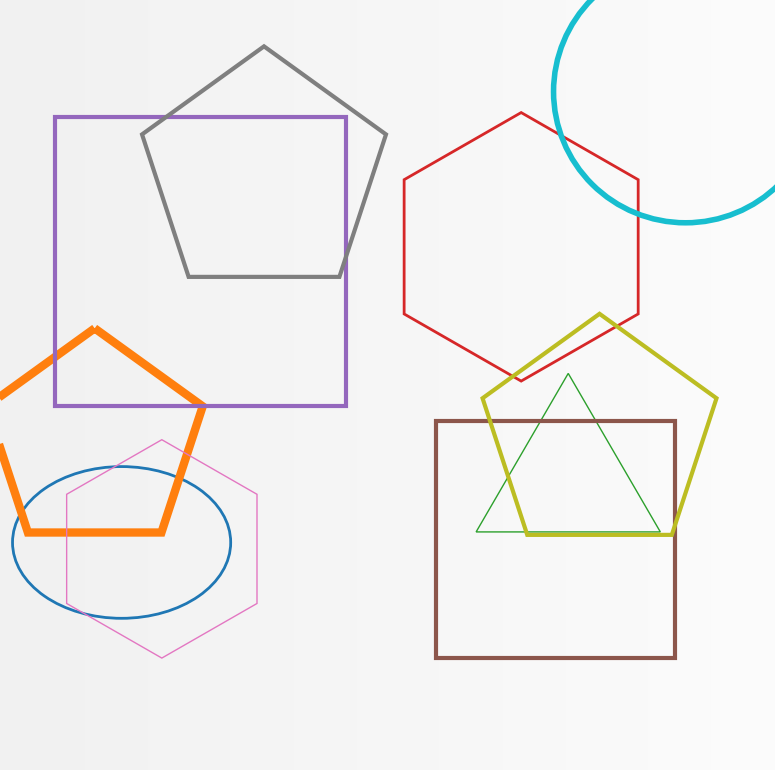[{"shape": "oval", "thickness": 1, "radius": 0.7, "center": [0.157, 0.296]}, {"shape": "pentagon", "thickness": 3, "radius": 0.73, "center": [0.122, 0.427]}, {"shape": "triangle", "thickness": 0.5, "radius": 0.69, "center": [0.733, 0.378]}, {"shape": "hexagon", "thickness": 1, "radius": 0.87, "center": [0.672, 0.679]}, {"shape": "square", "thickness": 1.5, "radius": 0.94, "center": [0.259, 0.661]}, {"shape": "square", "thickness": 1.5, "radius": 0.77, "center": [0.717, 0.3]}, {"shape": "hexagon", "thickness": 0.5, "radius": 0.71, "center": [0.209, 0.287]}, {"shape": "pentagon", "thickness": 1.5, "radius": 0.83, "center": [0.341, 0.774]}, {"shape": "pentagon", "thickness": 1.5, "radius": 0.79, "center": [0.774, 0.434]}, {"shape": "circle", "thickness": 2, "radius": 0.85, "center": [0.885, 0.881]}]